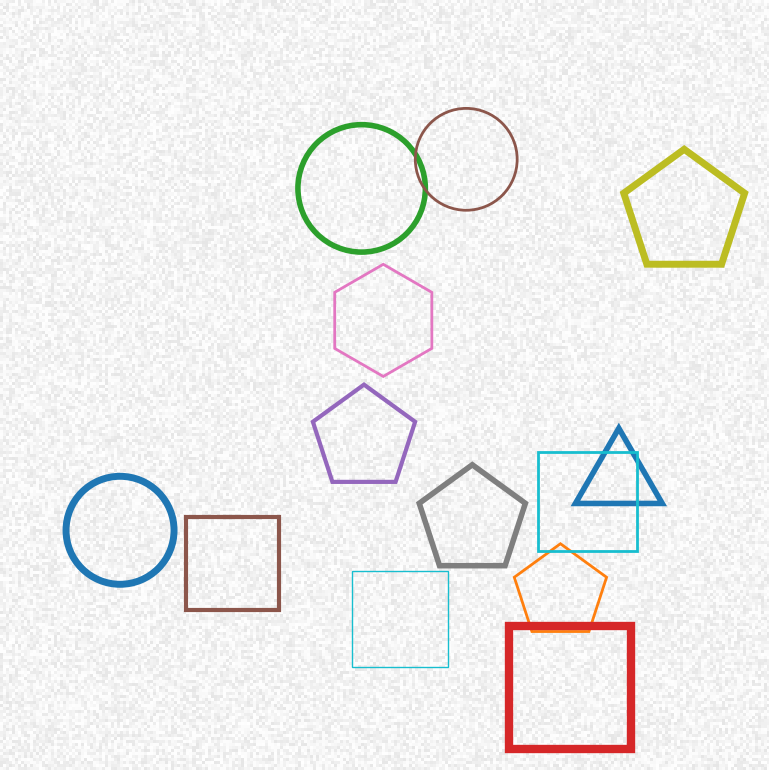[{"shape": "triangle", "thickness": 2, "radius": 0.33, "center": [0.804, 0.379]}, {"shape": "circle", "thickness": 2.5, "radius": 0.35, "center": [0.156, 0.311]}, {"shape": "pentagon", "thickness": 1, "radius": 0.32, "center": [0.728, 0.231]}, {"shape": "circle", "thickness": 2, "radius": 0.41, "center": [0.47, 0.755]}, {"shape": "square", "thickness": 3, "radius": 0.4, "center": [0.74, 0.107]}, {"shape": "pentagon", "thickness": 1.5, "radius": 0.35, "center": [0.473, 0.431]}, {"shape": "circle", "thickness": 1, "radius": 0.33, "center": [0.605, 0.793]}, {"shape": "square", "thickness": 1.5, "radius": 0.3, "center": [0.302, 0.268]}, {"shape": "hexagon", "thickness": 1, "radius": 0.36, "center": [0.498, 0.584]}, {"shape": "pentagon", "thickness": 2, "radius": 0.36, "center": [0.613, 0.324]}, {"shape": "pentagon", "thickness": 2.5, "radius": 0.41, "center": [0.889, 0.724]}, {"shape": "square", "thickness": 1, "radius": 0.32, "center": [0.763, 0.349]}, {"shape": "square", "thickness": 0.5, "radius": 0.31, "center": [0.52, 0.196]}]